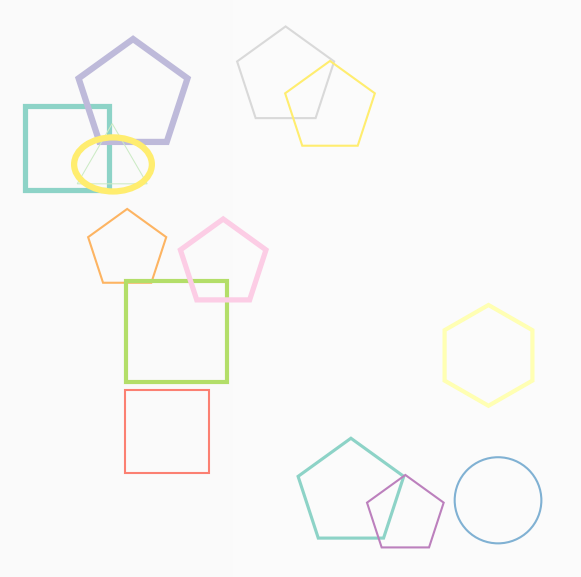[{"shape": "pentagon", "thickness": 1.5, "radius": 0.48, "center": [0.604, 0.145]}, {"shape": "square", "thickness": 2.5, "radius": 0.36, "center": [0.116, 0.743]}, {"shape": "hexagon", "thickness": 2, "radius": 0.44, "center": [0.84, 0.384]}, {"shape": "pentagon", "thickness": 3, "radius": 0.49, "center": [0.229, 0.833]}, {"shape": "square", "thickness": 1, "radius": 0.36, "center": [0.287, 0.251]}, {"shape": "circle", "thickness": 1, "radius": 0.37, "center": [0.857, 0.133]}, {"shape": "pentagon", "thickness": 1, "radius": 0.35, "center": [0.219, 0.567]}, {"shape": "square", "thickness": 2, "radius": 0.44, "center": [0.304, 0.425]}, {"shape": "pentagon", "thickness": 2.5, "radius": 0.39, "center": [0.384, 0.542]}, {"shape": "pentagon", "thickness": 1, "radius": 0.44, "center": [0.491, 0.866]}, {"shape": "pentagon", "thickness": 1, "radius": 0.35, "center": [0.697, 0.107]}, {"shape": "triangle", "thickness": 0.5, "radius": 0.35, "center": [0.193, 0.716]}, {"shape": "oval", "thickness": 3, "radius": 0.33, "center": [0.194, 0.714]}, {"shape": "pentagon", "thickness": 1, "radius": 0.41, "center": [0.568, 0.812]}]